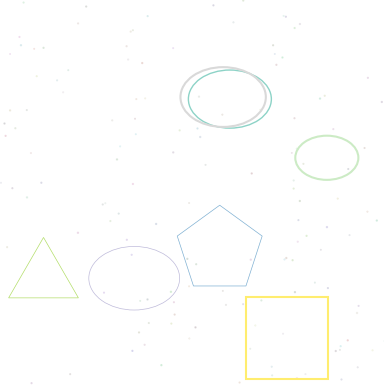[{"shape": "oval", "thickness": 1, "radius": 0.54, "center": [0.597, 0.743]}, {"shape": "oval", "thickness": 0.5, "radius": 0.59, "center": [0.349, 0.277]}, {"shape": "pentagon", "thickness": 0.5, "radius": 0.58, "center": [0.571, 0.351]}, {"shape": "triangle", "thickness": 0.5, "radius": 0.52, "center": [0.113, 0.279]}, {"shape": "oval", "thickness": 1.5, "radius": 0.55, "center": [0.58, 0.748]}, {"shape": "oval", "thickness": 1.5, "radius": 0.41, "center": [0.849, 0.59]}, {"shape": "square", "thickness": 1.5, "radius": 0.53, "center": [0.746, 0.123]}]